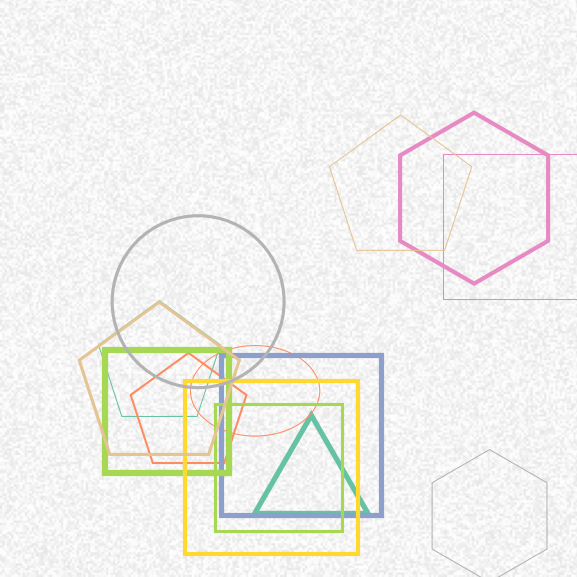[{"shape": "pentagon", "thickness": 0.5, "radius": 0.55, "center": [0.276, 0.368]}, {"shape": "triangle", "thickness": 2.5, "radius": 0.57, "center": [0.539, 0.167]}, {"shape": "oval", "thickness": 0.5, "radius": 0.56, "center": [0.442, 0.322]}, {"shape": "pentagon", "thickness": 1, "radius": 0.53, "center": [0.326, 0.283]}, {"shape": "square", "thickness": 2.5, "radius": 0.69, "center": [0.522, 0.246]}, {"shape": "hexagon", "thickness": 2, "radius": 0.74, "center": [0.821, 0.656]}, {"shape": "square", "thickness": 0.5, "radius": 0.63, "center": [0.894, 0.607]}, {"shape": "square", "thickness": 1.5, "radius": 0.55, "center": [0.482, 0.19]}, {"shape": "square", "thickness": 3, "radius": 0.53, "center": [0.29, 0.286]}, {"shape": "square", "thickness": 2, "radius": 0.75, "center": [0.47, 0.19]}, {"shape": "pentagon", "thickness": 0.5, "radius": 0.65, "center": [0.694, 0.67]}, {"shape": "pentagon", "thickness": 1.5, "radius": 0.73, "center": [0.276, 0.33]}, {"shape": "hexagon", "thickness": 0.5, "radius": 0.57, "center": [0.848, 0.106]}, {"shape": "circle", "thickness": 1.5, "radius": 0.74, "center": [0.343, 0.477]}]